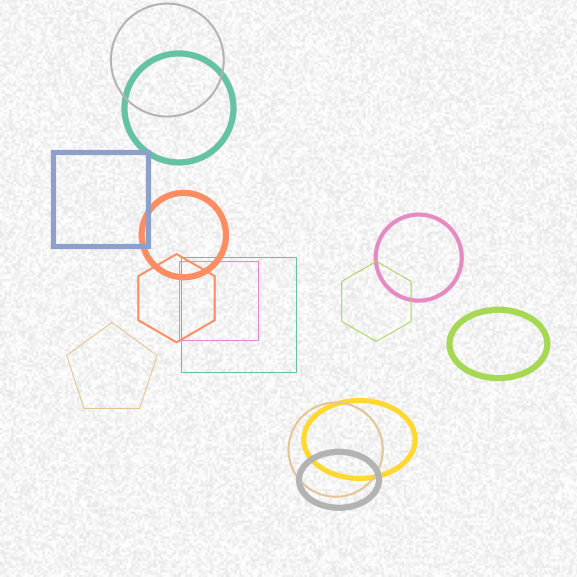[{"shape": "circle", "thickness": 3, "radius": 0.47, "center": [0.31, 0.812]}, {"shape": "square", "thickness": 0.5, "radius": 0.5, "center": [0.413, 0.455]}, {"shape": "hexagon", "thickness": 1, "radius": 0.38, "center": [0.306, 0.483]}, {"shape": "circle", "thickness": 3, "radius": 0.37, "center": [0.318, 0.592]}, {"shape": "square", "thickness": 2.5, "radius": 0.41, "center": [0.174, 0.654]}, {"shape": "circle", "thickness": 2, "radius": 0.37, "center": [0.725, 0.553]}, {"shape": "square", "thickness": 0.5, "radius": 0.34, "center": [0.378, 0.478]}, {"shape": "oval", "thickness": 3, "radius": 0.42, "center": [0.863, 0.404]}, {"shape": "hexagon", "thickness": 0.5, "radius": 0.35, "center": [0.652, 0.477]}, {"shape": "oval", "thickness": 2.5, "radius": 0.48, "center": [0.622, 0.238]}, {"shape": "circle", "thickness": 1, "radius": 0.41, "center": [0.581, 0.22]}, {"shape": "pentagon", "thickness": 0.5, "radius": 0.41, "center": [0.194, 0.358]}, {"shape": "oval", "thickness": 3, "radius": 0.35, "center": [0.587, 0.168]}, {"shape": "circle", "thickness": 1, "radius": 0.49, "center": [0.29, 0.895]}]